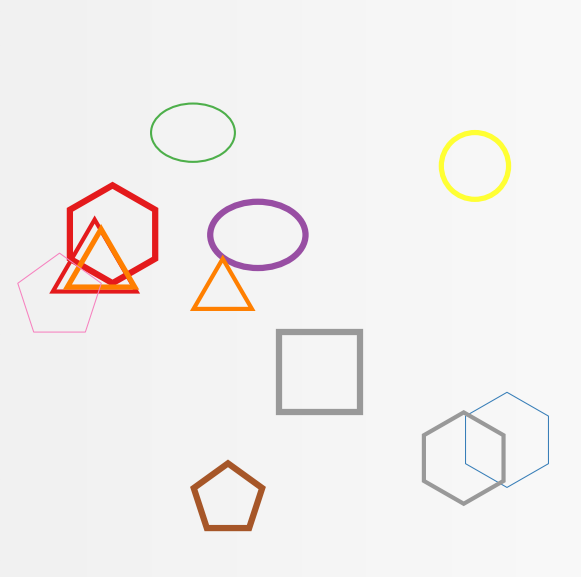[{"shape": "hexagon", "thickness": 3, "radius": 0.42, "center": [0.194, 0.594]}, {"shape": "triangle", "thickness": 2, "radius": 0.42, "center": [0.163, 0.536]}, {"shape": "hexagon", "thickness": 0.5, "radius": 0.41, "center": [0.872, 0.237]}, {"shape": "oval", "thickness": 1, "radius": 0.36, "center": [0.332, 0.769]}, {"shape": "oval", "thickness": 3, "radius": 0.41, "center": [0.444, 0.592]}, {"shape": "triangle", "thickness": 2, "radius": 0.29, "center": [0.383, 0.493]}, {"shape": "triangle", "thickness": 2.5, "radius": 0.33, "center": [0.174, 0.536]}, {"shape": "circle", "thickness": 2.5, "radius": 0.29, "center": [0.817, 0.712]}, {"shape": "pentagon", "thickness": 3, "radius": 0.31, "center": [0.392, 0.135]}, {"shape": "pentagon", "thickness": 0.5, "radius": 0.38, "center": [0.102, 0.485]}, {"shape": "square", "thickness": 3, "radius": 0.35, "center": [0.55, 0.355]}, {"shape": "hexagon", "thickness": 2, "radius": 0.4, "center": [0.798, 0.206]}]